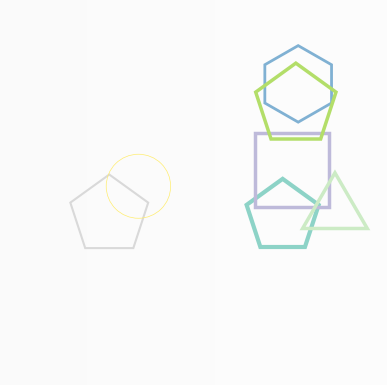[{"shape": "pentagon", "thickness": 3, "radius": 0.49, "center": [0.729, 0.438]}, {"shape": "square", "thickness": 2.5, "radius": 0.48, "center": [0.752, 0.558]}, {"shape": "hexagon", "thickness": 2, "radius": 0.5, "center": [0.77, 0.782]}, {"shape": "pentagon", "thickness": 2.5, "radius": 0.54, "center": [0.763, 0.727]}, {"shape": "pentagon", "thickness": 1.5, "radius": 0.53, "center": [0.282, 0.441]}, {"shape": "triangle", "thickness": 2.5, "radius": 0.48, "center": [0.864, 0.455]}, {"shape": "circle", "thickness": 0.5, "radius": 0.42, "center": [0.357, 0.516]}]